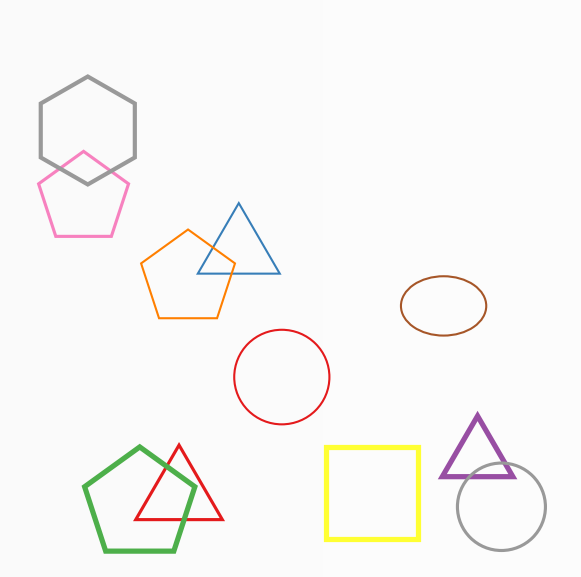[{"shape": "circle", "thickness": 1, "radius": 0.41, "center": [0.485, 0.346]}, {"shape": "triangle", "thickness": 1.5, "radius": 0.43, "center": [0.308, 0.142]}, {"shape": "triangle", "thickness": 1, "radius": 0.41, "center": [0.411, 0.566]}, {"shape": "pentagon", "thickness": 2.5, "radius": 0.5, "center": [0.24, 0.125]}, {"shape": "triangle", "thickness": 2.5, "radius": 0.35, "center": [0.822, 0.209]}, {"shape": "pentagon", "thickness": 1, "radius": 0.42, "center": [0.324, 0.517]}, {"shape": "square", "thickness": 2.5, "radius": 0.4, "center": [0.64, 0.146]}, {"shape": "oval", "thickness": 1, "radius": 0.37, "center": [0.763, 0.469]}, {"shape": "pentagon", "thickness": 1.5, "radius": 0.41, "center": [0.144, 0.656]}, {"shape": "circle", "thickness": 1.5, "radius": 0.38, "center": [0.863, 0.122]}, {"shape": "hexagon", "thickness": 2, "radius": 0.47, "center": [0.151, 0.773]}]